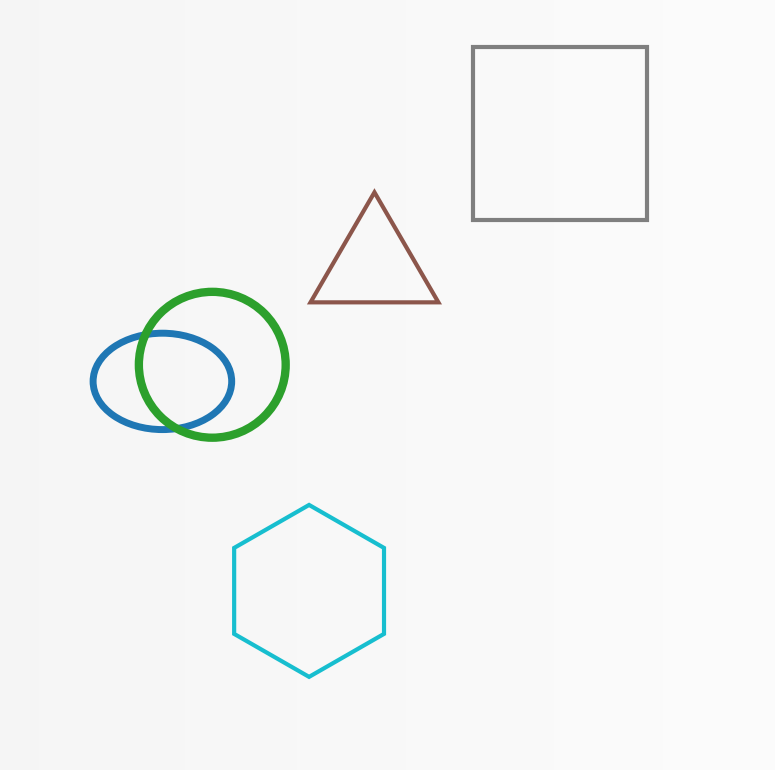[{"shape": "oval", "thickness": 2.5, "radius": 0.45, "center": [0.21, 0.505]}, {"shape": "circle", "thickness": 3, "radius": 0.47, "center": [0.274, 0.526]}, {"shape": "triangle", "thickness": 1.5, "radius": 0.48, "center": [0.483, 0.655]}, {"shape": "square", "thickness": 1.5, "radius": 0.56, "center": [0.723, 0.826]}, {"shape": "hexagon", "thickness": 1.5, "radius": 0.56, "center": [0.399, 0.233]}]